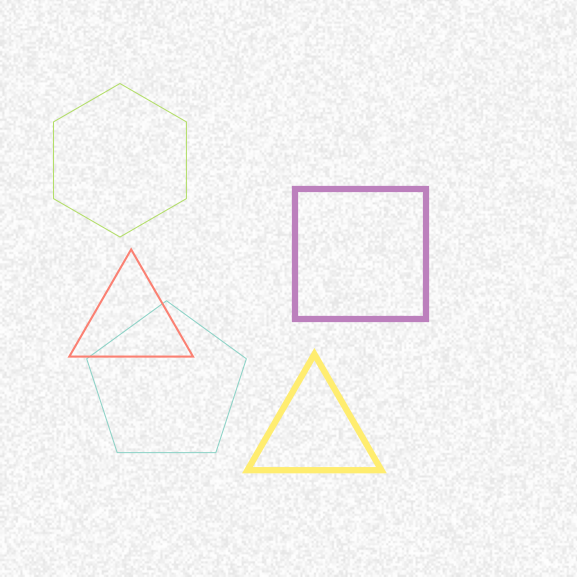[{"shape": "pentagon", "thickness": 0.5, "radius": 0.73, "center": [0.288, 0.333]}, {"shape": "triangle", "thickness": 1, "radius": 0.62, "center": [0.227, 0.444]}, {"shape": "hexagon", "thickness": 0.5, "radius": 0.66, "center": [0.208, 0.722]}, {"shape": "square", "thickness": 3, "radius": 0.57, "center": [0.624, 0.559]}, {"shape": "triangle", "thickness": 3, "radius": 0.67, "center": [0.544, 0.252]}]